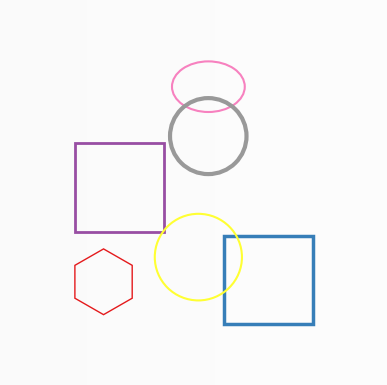[{"shape": "hexagon", "thickness": 1, "radius": 0.43, "center": [0.267, 0.268]}, {"shape": "square", "thickness": 2.5, "radius": 0.57, "center": [0.692, 0.272]}, {"shape": "square", "thickness": 2, "radius": 0.58, "center": [0.309, 0.512]}, {"shape": "circle", "thickness": 1.5, "radius": 0.56, "center": [0.512, 0.332]}, {"shape": "oval", "thickness": 1.5, "radius": 0.47, "center": [0.538, 0.775]}, {"shape": "circle", "thickness": 3, "radius": 0.49, "center": [0.537, 0.646]}]